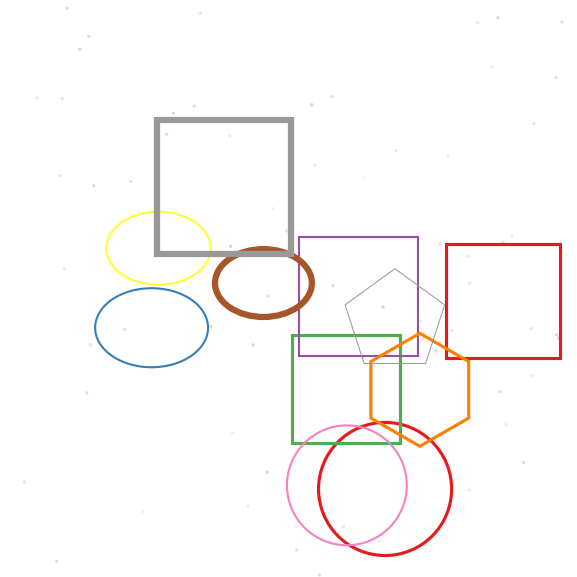[{"shape": "circle", "thickness": 1.5, "radius": 0.58, "center": [0.667, 0.152]}, {"shape": "square", "thickness": 1.5, "radius": 0.49, "center": [0.87, 0.478]}, {"shape": "oval", "thickness": 1, "radius": 0.49, "center": [0.263, 0.432]}, {"shape": "square", "thickness": 1.5, "radius": 0.47, "center": [0.599, 0.326]}, {"shape": "square", "thickness": 1, "radius": 0.51, "center": [0.621, 0.486]}, {"shape": "hexagon", "thickness": 1.5, "radius": 0.49, "center": [0.727, 0.324]}, {"shape": "oval", "thickness": 1, "radius": 0.45, "center": [0.274, 0.569]}, {"shape": "oval", "thickness": 3, "radius": 0.42, "center": [0.456, 0.509]}, {"shape": "circle", "thickness": 1, "radius": 0.52, "center": [0.601, 0.159]}, {"shape": "pentagon", "thickness": 0.5, "radius": 0.45, "center": [0.684, 0.443]}, {"shape": "square", "thickness": 3, "radius": 0.58, "center": [0.387, 0.675]}]